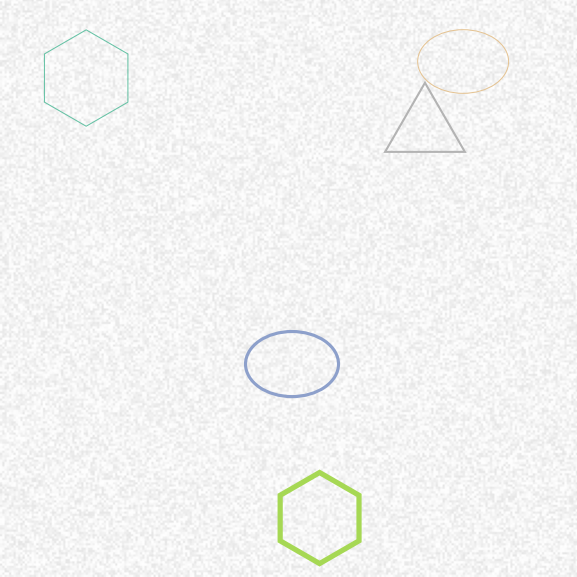[{"shape": "hexagon", "thickness": 0.5, "radius": 0.42, "center": [0.149, 0.864]}, {"shape": "oval", "thickness": 1.5, "radius": 0.4, "center": [0.506, 0.369]}, {"shape": "hexagon", "thickness": 2.5, "radius": 0.39, "center": [0.553, 0.102]}, {"shape": "oval", "thickness": 0.5, "radius": 0.39, "center": [0.802, 0.893]}, {"shape": "triangle", "thickness": 1, "radius": 0.4, "center": [0.736, 0.776]}]